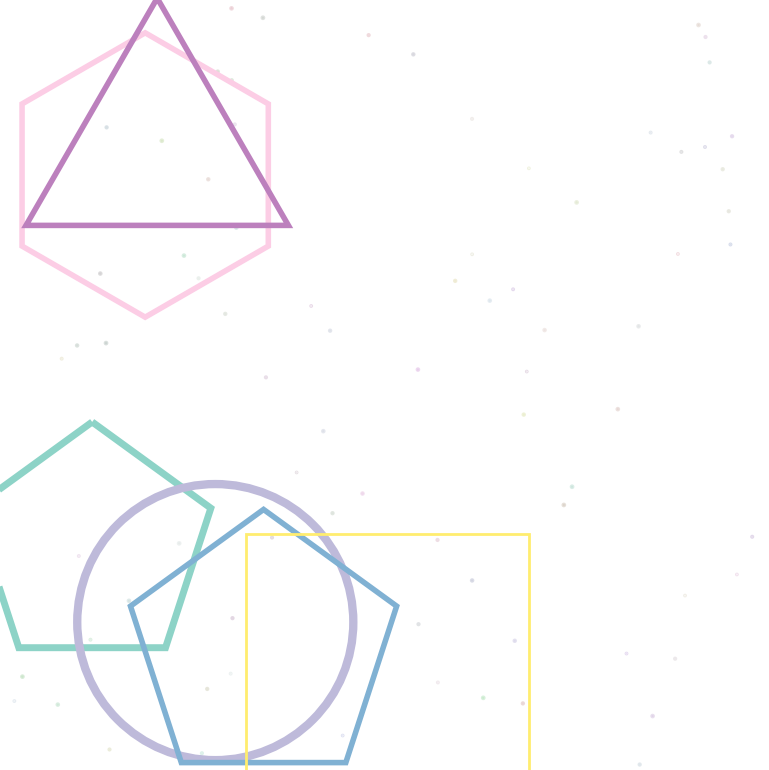[{"shape": "pentagon", "thickness": 2.5, "radius": 0.81, "center": [0.12, 0.29]}, {"shape": "circle", "thickness": 3, "radius": 0.9, "center": [0.28, 0.192]}, {"shape": "pentagon", "thickness": 2, "radius": 0.91, "center": [0.342, 0.157]}, {"shape": "hexagon", "thickness": 2, "radius": 0.92, "center": [0.189, 0.773]}, {"shape": "triangle", "thickness": 2, "radius": 0.98, "center": [0.204, 0.806]}, {"shape": "square", "thickness": 1, "radius": 0.92, "center": [0.503, 0.123]}]